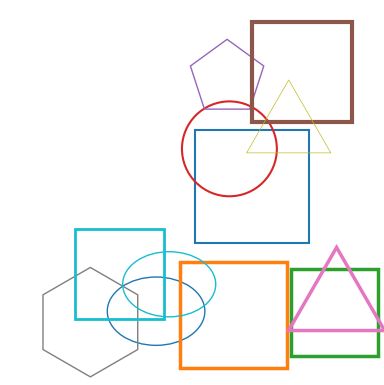[{"shape": "square", "thickness": 1.5, "radius": 0.74, "center": [0.655, 0.516]}, {"shape": "oval", "thickness": 1, "radius": 0.63, "center": [0.405, 0.192]}, {"shape": "square", "thickness": 2.5, "radius": 0.69, "center": [0.606, 0.182]}, {"shape": "square", "thickness": 2.5, "radius": 0.56, "center": [0.869, 0.189]}, {"shape": "circle", "thickness": 1.5, "radius": 0.62, "center": [0.596, 0.613]}, {"shape": "pentagon", "thickness": 1, "radius": 0.5, "center": [0.59, 0.798]}, {"shape": "square", "thickness": 3, "radius": 0.65, "center": [0.784, 0.814]}, {"shape": "triangle", "thickness": 2.5, "radius": 0.72, "center": [0.874, 0.213]}, {"shape": "hexagon", "thickness": 1, "radius": 0.71, "center": [0.235, 0.163]}, {"shape": "triangle", "thickness": 0.5, "radius": 0.63, "center": [0.75, 0.666]}, {"shape": "oval", "thickness": 1, "radius": 0.6, "center": [0.439, 0.262]}, {"shape": "square", "thickness": 2, "radius": 0.58, "center": [0.31, 0.287]}]